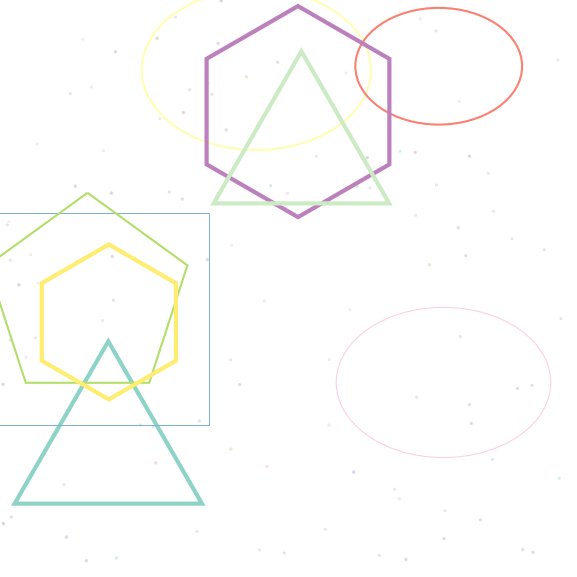[{"shape": "triangle", "thickness": 2, "radius": 0.94, "center": [0.187, 0.221]}, {"shape": "oval", "thickness": 1, "radius": 0.99, "center": [0.444, 0.878]}, {"shape": "oval", "thickness": 1, "radius": 0.72, "center": [0.76, 0.884]}, {"shape": "square", "thickness": 0.5, "radius": 0.92, "center": [0.178, 0.447]}, {"shape": "pentagon", "thickness": 1, "radius": 0.91, "center": [0.152, 0.483]}, {"shape": "oval", "thickness": 0.5, "radius": 0.93, "center": [0.768, 0.337]}, {"shape": "hexagon", "thickness": 2, "radius": 0.91, "center": [0.516, 0.806]}, {"shape": "triangle", "thickness": 2, "radius": 0.88, "center": [0.522, 0.735]}, {"shape": "hexagon", "thickness": 2, "radius": 0.67, "center": [0.188, 0.442]}]